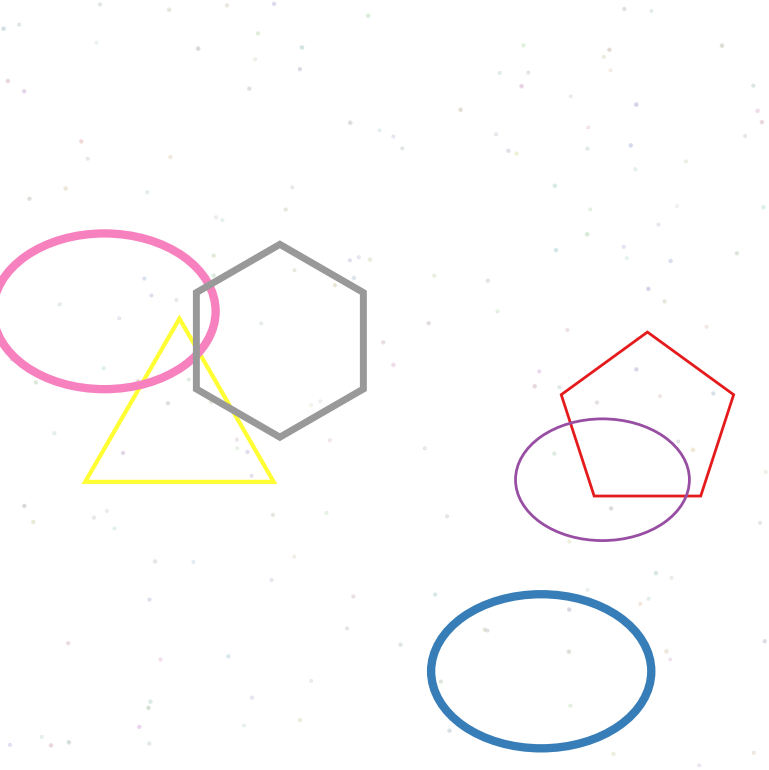[{"shape": "pentagon", "thickness": 1, "radius": 0.59, "center": [0.841, 0.451]}, {"shape": "oval", "thickness": 3, "radius": 0.71, "center": [0.703, 0.128]}, {"shape": "oval", "thickness": 1, "radius": 0.56, "center": [0.782, 0.377]}, {"shape": "triangle", "thickness": 1.5, "radius": 0.71, "center": [0.233, 0.445]}, {"shape": "oval", "thickness": 3, "radius": 0.72, "center": [0.136, 0.596]}, {"shape": "hexagon", "thickness": 2.5, "radius": 0.63, "center": [0.363, 0.557]}]